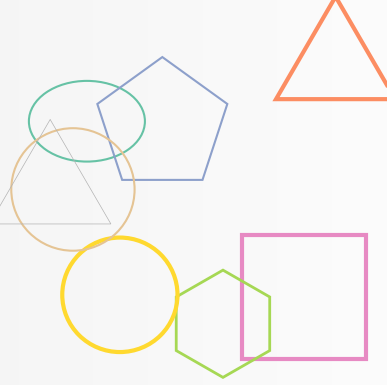[{"shape": "oval", "thickness": 1.5, "radius": 0.75, "center": [0.224, 0.685]}, {"shape": "triangle", "thickness": 3, "radius": 0.89, "center": [0.866, 0.831]}, {"shape": "pentagon", "thickness": 1.5, "radius": 0.88, "center": [0.419, 0.675]}, {"shape": "square", "thickness": 3, "radius": 0.8, "center": [0.784, 0.229]}, {"shape": "hexagon", "thickness": 2, "radius": 0.7, "center": [0.575, 0.159]}, {"shape": "circle", "thickness": 3, "radius": 0.74, "center": [0.309, 0.234]}, {"shape": "circle", "thickness": 1.5, "radius": 0.8, "center": [0.188, 0.508]}, {"shape": "triangle", "thickness": 0.5, "radius": 0.9, "center": [0.129, 0.509]}]